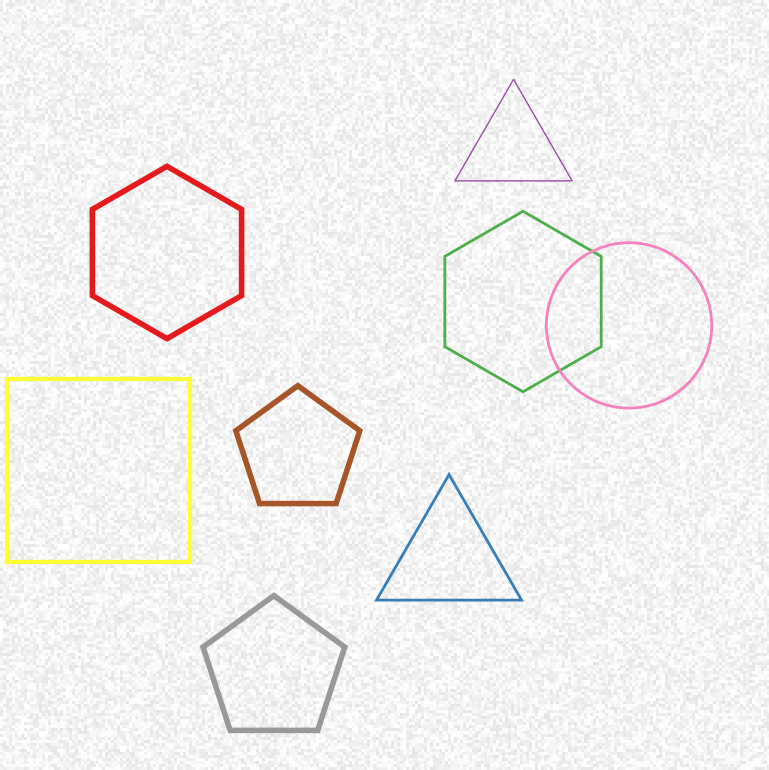[{"shape": "hexagon", "thickness": 2, "radius": 0.56, "center": [0.217, 0.672]}, {"shape": "triangle", "thickness": 1, "radius": 0.54, "center": [0.583, 0.275]}, {"shape": "hexagon", "thickness": 1, "radius": 0.59, "center": [0.679, 0.608]}, {"shape": "triangle", "thickness": 0.5, "radius": 0.44, "center": [0.667, 0.809]}, {"shape": "square", "thickness": 1.5, "radius": 0.59, "center": [0.128, 0.389]}, {"shape": "pentagon", "thickness": 2, "radius": 0.42, "center": [0.387, 0.414]}, {"shape": "circle", "thickness": 1, "radius": 0.54, "center": [0.817, 0.577]}, {"shape": "pentagon", "thickness": 2, "radius": 0.48, "center": [0.356, 0.13]}]